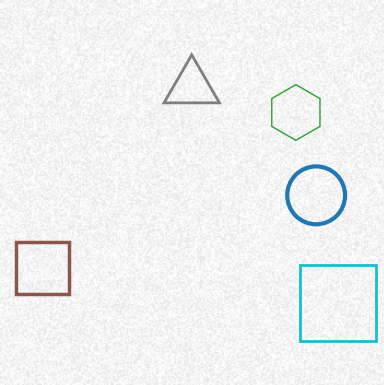[{"shape": "circle", "thickness": 3, "radius": 0.38, "center": [0.821, 0.493]}, {"shape": "hexagon", "thickness": 1, "radius": 0.36, "center": [0.768, 0.708]}, {"shape": "square", "thickness": 2.5, "radius": 0.34, "center": [0.11, 0.304]}, {"shape": "triangle", "thickness": 2, "radius": 0.42, "center": [0.498, 0.774]}, {"shape": "square", "thickness": 2, "radius": 0.5, "center": [0.878, 0.214]}]